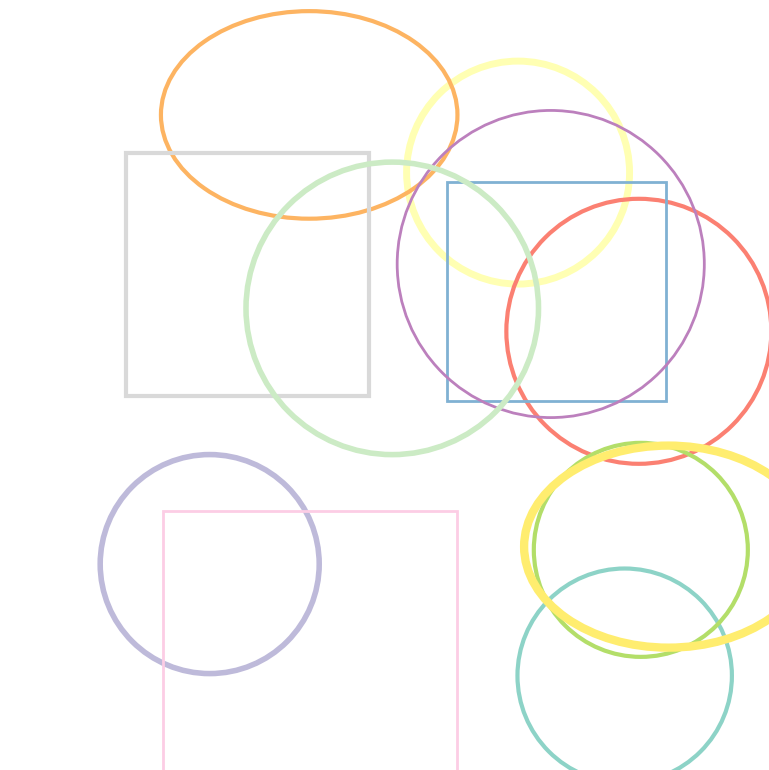[{"shape": "circle", "thickness": 1.5, "radius": 0.7, "center": [0.811, 0.122]}, {"shape": "circle", "thickness": 2.5, "radius": 0.72, "center": [0.673, 0.776]}, {"shape": "circle", "thickness": 2, "radius": 0.71, "center": [0.272, 0.267]}, {"shape": "circle", "thickness": 1.5, "radius": 0.86, "center": [0.83, 0.57]}, {"shape": "square", "thickness": 1, "radius": 0.71, "center": [0.723, 0.621]}, {"shape": "oval", "thickness": 1.5, "radius": 0.96, "center": [0.402, 0.851]}, {"shape": "circle", "thickness": 1.5, "radius": 0.69, "center": [0.832, 0.286]}, {"shape": "square", "thickness": 1, "radius": 0.95, "center": [0.403, 0.145]}, {"shape": "square", "thickness": 1.5, "radius": 0.79, "center": [0.322, 0.643]}, {"shape": "circle", "thickness": 1, "radius": 1.0, "center": [0.715, 0.657]}, {"shape": "circle", "thickness": 2, "radius": 0.95, "center": [0.509, 0.6]}, {"shape": "oval", "thickness": 3, "radius": 0.94, "center": [0.868, 0.29]}]